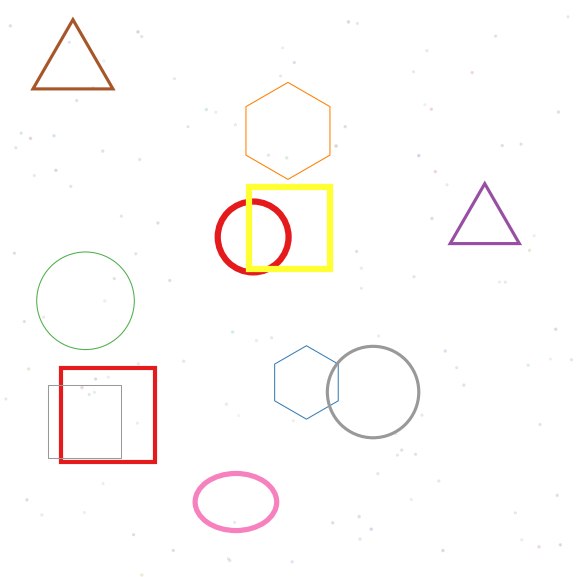[{"shape": "square", "thickness": 2, "radius": 0.41, "center": [0.187, 0.281]}, {"shape": "circle", "thickness": 3, "radius": 0.31, "center": [0.438, 0.589]}, {"shape": "hexagon", "thickness": 0.5, "radius": 0.32, "center": [0.531, 0.337]}, {"shape": "circle", "thickness": 0.5, "radius": 0.42, "center": [0.148, 0.478]}, {"shape": "triangle", "thickness": 1.5, "radius": 0.35, "center": [0.839, 0.612]}, {"shape": "hexagon", "thickness": 0.5, "radius": 0.42, "center": [0.499, 0.772]}, {"shape": "square", "thickness": 3, "radius": 0.35, "center": [0.502, 0.604]}, {"shape": "triangle", "thickness": 1.5, "radius": 0.4, "center": [0.126, 0.885]}, {"shape": "oval", "thickness": 2.5, "radius": 0.35, "center": [0.408, 0.13]}, {"shape": "circle", "thickness": 1.5, "radius": 0.4, "center": [0.646, 0.32]}, {"shape": "square", "thickness": 0.5, "radius": 0.32, "center": [0.146, 0.27]}]